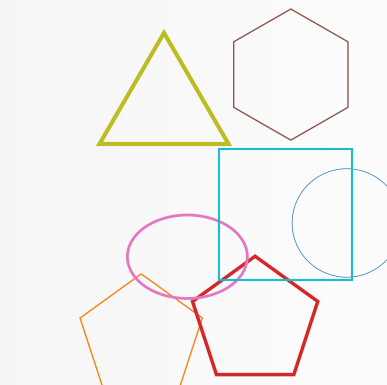[{"shape": "circle", "thickness": 0.5, "radius": 0.7, "center": [0.895, 0.421]}, {"shape": "pentagon", "thickness": 1, "radius": 0.83, "center": [0.364, 0.123]}, {"shape": "pentagon", "thickness": 2.5, "radius": 0.85, "center": [0.658, 0.165]}, {"shape": "hexagon", "thickness": 1, "radius": 0.85, "center": [0.751, 0.806]}, {"shape": "oval", "thickness": 2, "radius": 0.77, "center": [0.484, 0.333]}, {"shape": "triangle", "thickness": 3, "radius": 0.96, "center": [0.423, 0.722]}, {"shape": "square", "thickness": 1.5, "radius": 0.85, "center": [0.736, 0.443]}]